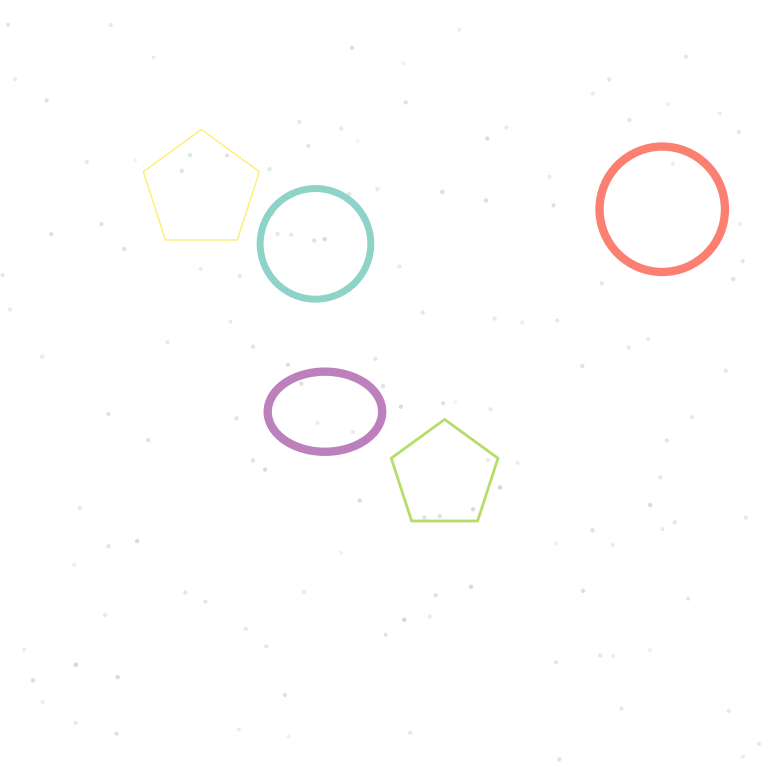[{"shape": "circle", "thickness": 2.5, "radius": 0.36, "center": [0.41, 0.683]}, {"shape": "circle", "thickness": 3, "radius": 0.41, "center": [0.86, 0.728]}, {"shape": "pentagon", "thickness": 1, "radius": 0.36, "center": [0.577, 0.382]}, {"shape": "oval", "thickness": 3, "radius": 0.37, "center": [0.422, 0.465]}, {"shape": "pentagon", "thickness": 0.5, "radius": 0.4, "center": [0.262, 0.753]}]